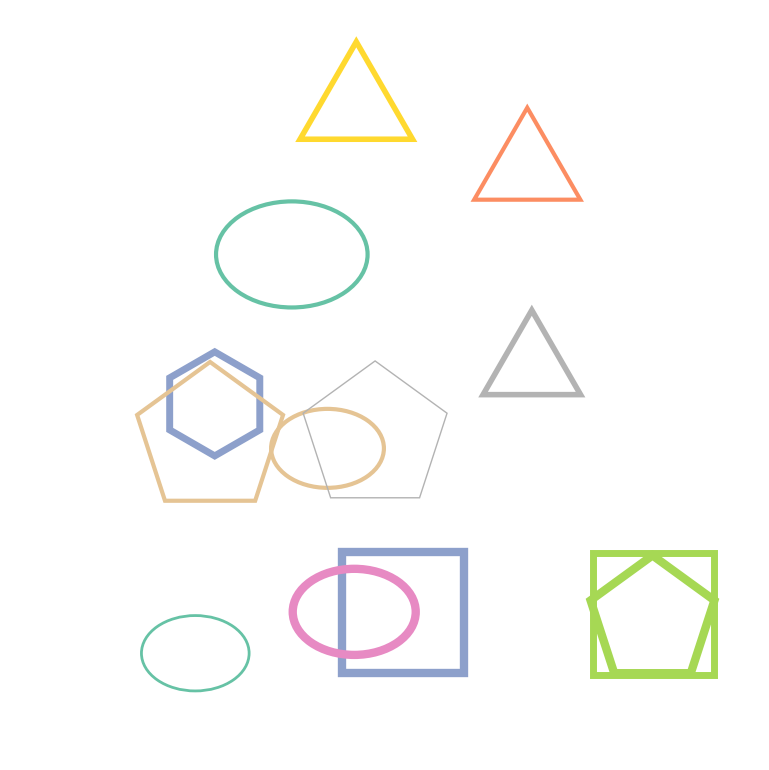[{"shape": "oval", "thickness": 1, "radius": 0.35, "center": [0.254, 0.152]}, {"shape": "oval", "thickness": 1.5, "radius": 0.49, "center": [0.379, 0.67]}, {"shape": "triangle", "thickness": 1.5, "radius": 0.4, "center": [0.685, 0.78]}, {"shape": "square", "thickness": 3, "radius": 0.39, "center": [0.524, 0.205]}, {"shape": "hexagon", "thickness": 2.5, "radius": 0.34, "center": [0.279, 0.475]}, {"shape": "oval", "thickness": 3, "radius": 0.4, "center": [0.46, 0.205]}, {"shape": "square", "thickness": 2.5, "radius": 0.39, "center": [0.849, 0.203]}, {"shape": "pentagon", "thickness": 3, "radius": 0.42, "center": [0.847, 0.194]}, {"shape": "triangle", "thickness": 2, "radius": 0.42, "center": [0.463, 0.861]}, {"shape": "pentagon", "thickness": 1.5, "radius": 0.5, "center": [0.273, 0.43]}, {"shape": "oval", "thickness": 1.5, "radius": 0.37, "center": [0.425, 0.418]}, {"shape": "triangle", "thickness": 2, "radius": 0.37, "center": [0.691, 0.524]}, {"shape": "pentagon", "thickness": 0.5, "radius": 0.49, "center": [0.487, 0.433]}]